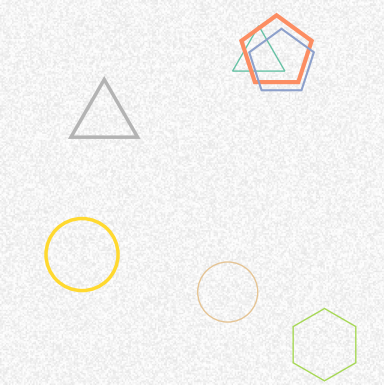[{"shape": "triangle", "thickness": 1, "radius": 0.39, "center": [0.672, 0.855]}, {"shape": "pentagon", "thickness": 3, "radius": 0.48, "center": [0.718, 0.864]}, {"shape": "pentagon", "thickness": 1.5, "radius": 0.44, "center": [0.731, 0.837]}, {"shape": "hexagon", "thickness": 1, "radius": 0.47, "center": [0.843, 0.105]}, {"shape": "circle", "thickness": 2.5, "radius": 0.47, "center": [0.213, 0.339]}, {"shape": "circle", "thickness": 1, "radius": 0.39, "center": [0.591, 0.241]}, {"shape": "triangle", "thickness": 2.5, "radius": 0.5, "center": [0.271, 0.694]}]